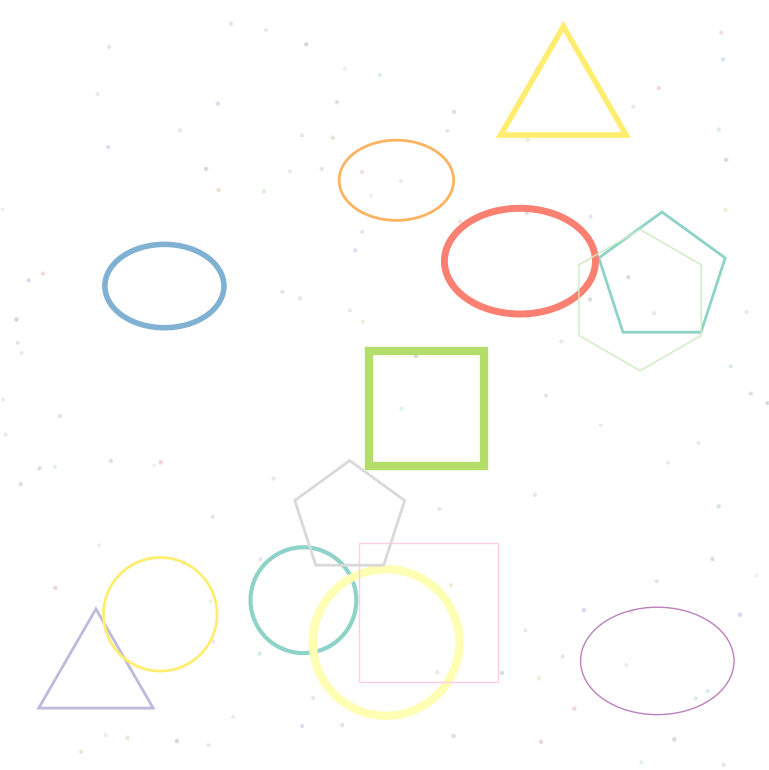[{"shape": "pentagon", "thickness": 1, "radius": 0.43, "center": [0.86, 0.638]}, {"shape": "circle", "thickness": 1.5, "radius": 0.34, "center": [0.394, 0.221]}, {"shape": "circle", "thickness": 3, "radius": 0.48, "center": [0.501, 0.166]}, {"shape": "triangle", "thickness": 1, "radius": 0.43, "center": [0.125, 0.123]}, {"shape": "oval", "thickness": 2.5, "radius": 0.49, "center": [0.675, 0.661]}, {"shape": "oval", "thickness": 2, "radius": 0.39, "center": [0.214, 0.629]}, {"shape": "oval", "thickness": 1, "radius": 0.37, "center": [0.515, 0.766]}, {"shape": "square", "thickness": 3, "radius": 0.37, "center": [0.554, 0.469]}, {"shape": "square", "thickness": 0.5, "radius": 0.45, "center": [0.557, 0.204]}, {"shape": "pentagon", "thickness": 1, "radius": 0.38, "center": [0.454, 0.327]}, {"shape": "oval", "thickness": 0.5, "radius": 0.5, "center": [0.854, 0.142]}, {"shape": "hexagon", "thickness": 0.5, "radius": 0.46, "center": [0.831, 0.61]}, {"shape": "circle", "thickness": 1, "radius": 0.37, "center": [0.208, 0.202]}, {"shape": "triangle", "thickness": 2, "radius": 0.47, "center": [0.732, 0.872]}]